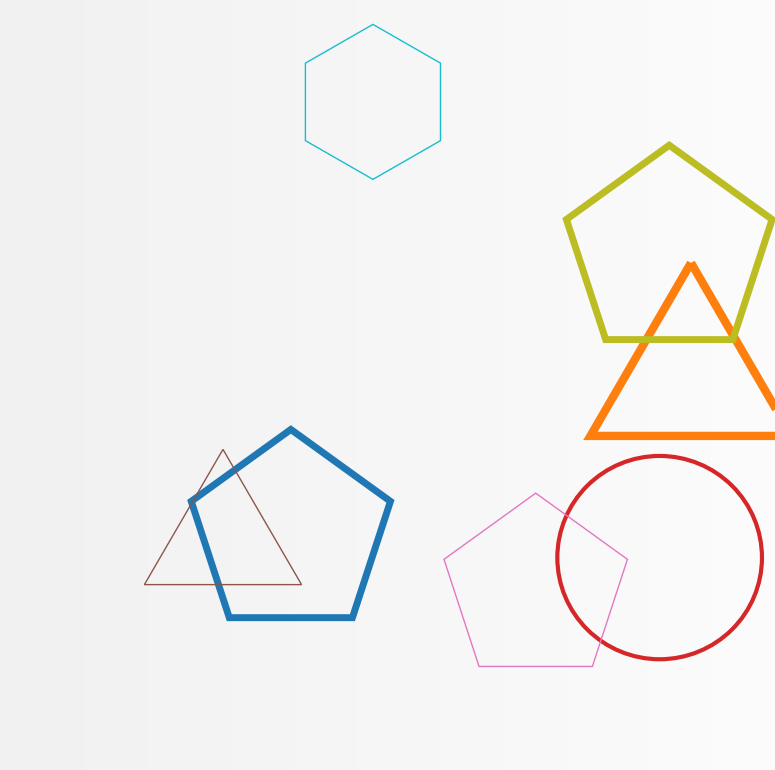[{"shape": "pentagon", "thickness": 2.5, "radius": 0.68, "center": [0.375, 0.307]}, {"shape": "triangle", "thickness": 3, "radius": 0.75, "center": [0.892, 0.509]}, {"shape": "circle", "thickness": 1.5, "radius": 0.66, "center": [0.851, 0.276]}, {"shape": "triangle", "thickness": 0.5, "radius": 0.59, "center": [0.288, 0.299]}, {"shape": "pentagon", "thickness": 0.5, "radius": 0.62, "center": [0.691, 0.235]}, {"shape": "pentagon", "thickness": 2.5, "radius": 0.7, "center": [0.864, 0.672]}, {"shape": "hexagon", "thickness": 0.5, "radius": 0.5, "center": [0.481, 0.868]}]